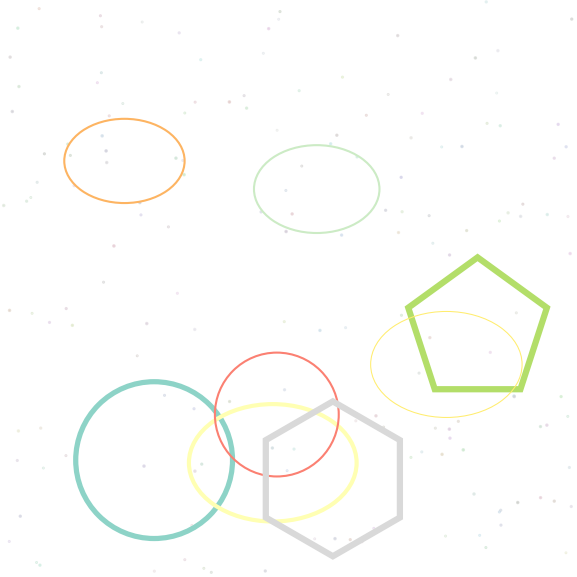[{"shape": "circle", "thickness": 2.5, "radius": 0.68, "center": [0.267, 0.202]}, {"shape": "oval", "thickness": 2, "radius": 0.73, "center": [0.472, 0.198]}, {"shape": "circle", "thickness": 1, "radius": 0.54, "center": [0.479, 0.281]}, {"shape": "oval", "thickness": 1, "radius": 0.52, "center": [0.215, 0.72]}, {"shape": "pentagon", "thickness": 3, "radius": 0.63, "center": [0.827, 0.427]}, {"shape": "hexagon", "thickness": 3, "radius": 0.67, "center": [0.576, 0.17]}, {"shape": "oval", "thickness": 1, "radius": 0.54, "center": [0.548, 0.672]}, {"shape": "oval", "thickness": 0.5, "radius": 0.66, "center": [0.773, 0.368]}]